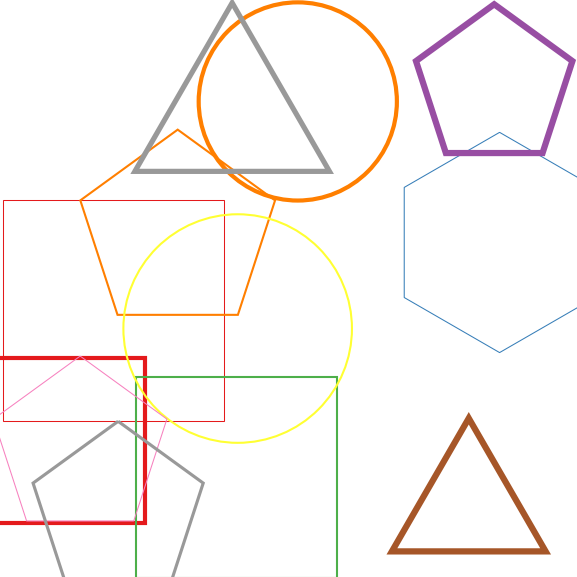[{"shape": "square", "thickness": 2, "radius": 0.71, "center": [0.109, 0.236]}, {"shape": "square", "thickness": 0.5, "radius": 0.96, "center": [0.196, 0.461]}, {"shape": "hexagon", "thickness": 0.5, "radius": 0.95, "center": [0.865, 0.579]}, {"shape": "square", "thickness": 1, "radius": 0.87, "center": [0.41, 0.173]}, {"shape": "pentagon", "thickness": 3, "radius": 0.71, "center": [0.856, 0.849]}, {"shape": "pentagon", "thickness": 1, "radius": 0.89, "center": [0.308, 0.597]}, {"shape": "circle", "thickness": 2, "radius": 0.86, "center": [0.516, 0.823]}, {"shape": "circle", "thickness": 1, "radius": 0.99, "center": [0.412, 0.43]}, {"shape": "triangle", "thickness": 3, "radius": 0.77, "center": [0.812, 0.121]}, {"shape": "pentagon", "thickness": 0.5, "radius": 0.79, "center": [0.139, 0.225]}, {"shape": "triangle", "thickness": 2.5, "radius": 0.97, "center": [0.402, 0.8]}, {"shape": "pentagon", "thickness": 1.5, "radius": 0.77, "center": [0.205, 0.115]}]